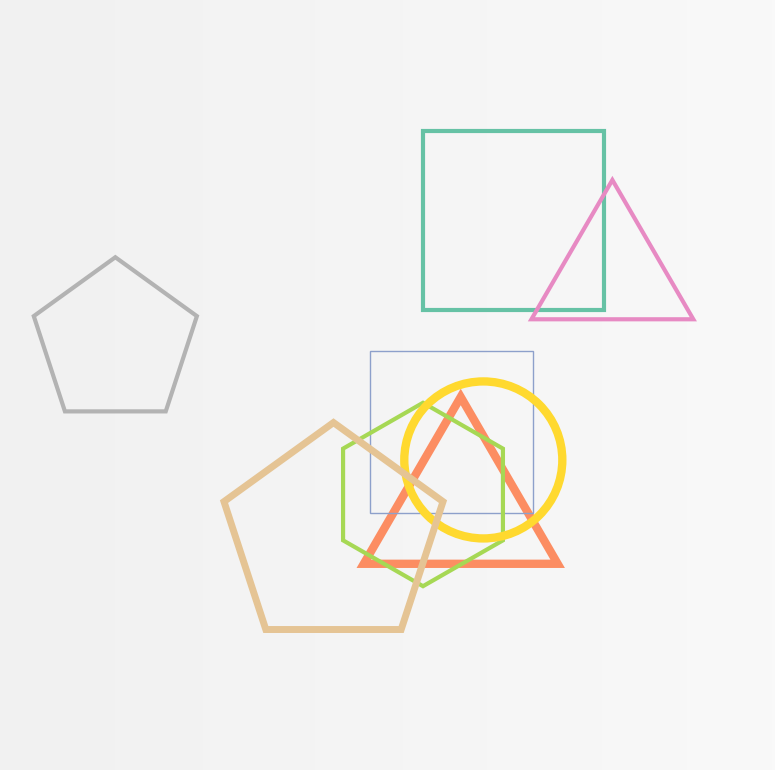[{"shape": "square", "thickness": 1.5, "radius": 0.58, "center": [0.662, 0.714]}, {"shape": "triangle", "thickness": 3, "radius": 0.72, "center": [0.594, 0.34]}, {"shape": "square", "thickness": 0.5, "radius": 0.53, "center": [0.582, 0.439]}, {"shape": "triangle", "thickness": 1.5, "radius": 0.6, "center": [0.79, 0.646]}, {"shape": "hexagon", "thickness": 1.5, "radius": 0.6, "center": [0.546, 0.358]}, {"shape": "circle", "thickness": 3, "radius": 0.51, "center": [0.624, 0.403]}, {"shape": "pentagon", "thickness": 2.5, "radius": 0.74, "center": [0.43, 0.303]}, {"shape": "pentagon", "thickness": 1.5, "radius": 0.55, "center": [0.149, 0.555]}]